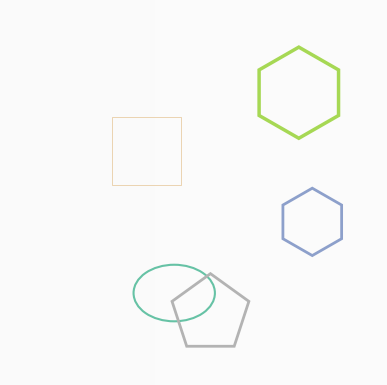[{"shape": "oval", "thickness": 1.5, "radius": 0.52, "center": [0.45, 0.239]}, {"shape": "hexagon", "thickness": 2, "radius": 0.44, "center": [0.806, 0.424]}, {"shape": "hexagon", "thickness": 2.5, "radius": 0.59, "center": [0.771, 0.759]}, {"shape": "square", "thickness": 0.5, "radius": 0.44, "center": [0.377, 0.607]}, {"shape": "pentagon", "thickness": 2, "radius": 0.52, "center": [0.543, 0.185]}]